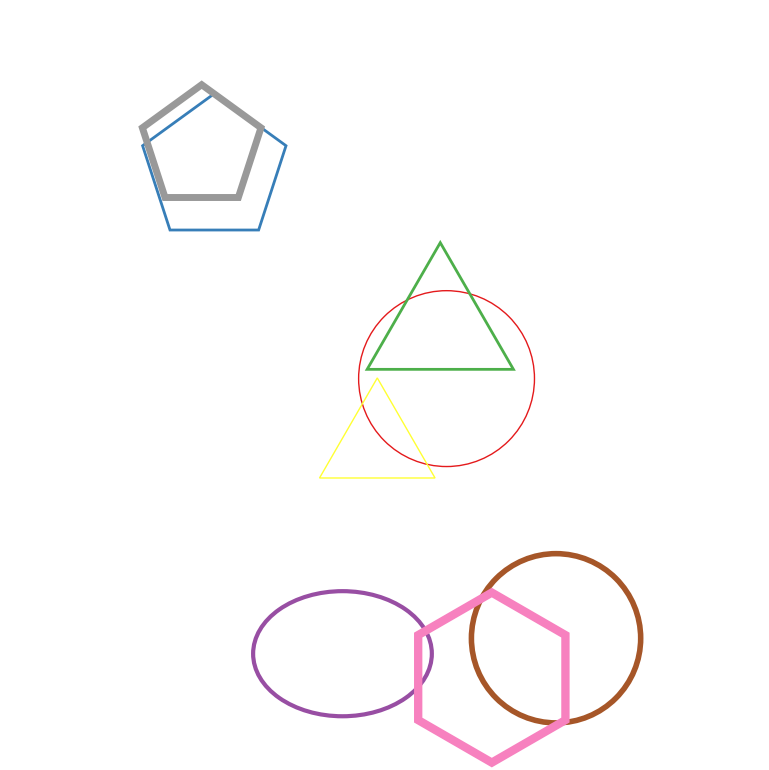[{"shape": "circle", "thickness": 0.5, "radius": 0.57, "center": [0.58, 0.508]}, {"shape": "pentagon", "thickness": 1, "radius": 0.49, "center": [0.278, 0.78]}, {"shape": "triangle", "thickness": 1, "radius": 0.55, "center": [0.572, 0.575]}, {"shape": "oval", "thickness": 1.5, "radius": 0.58, "center": [0.445, 0.151]}, {"shape": "triangle", "thickness": 0.5, "radius": 0.43, "center": [0.49, 0.423]}, {"shape": "circle", "thickness": 2, "radius": 0.55, "center": [0.722, 0.171]}, {"shape": "hexagon", "thickness": 3, "radius": 0.55, "center": [0.639, 0.12]}, {"shape": "pentagon", "thickness": 2.5, "radius": 0.4, "center": [0.262, 0.809]}]